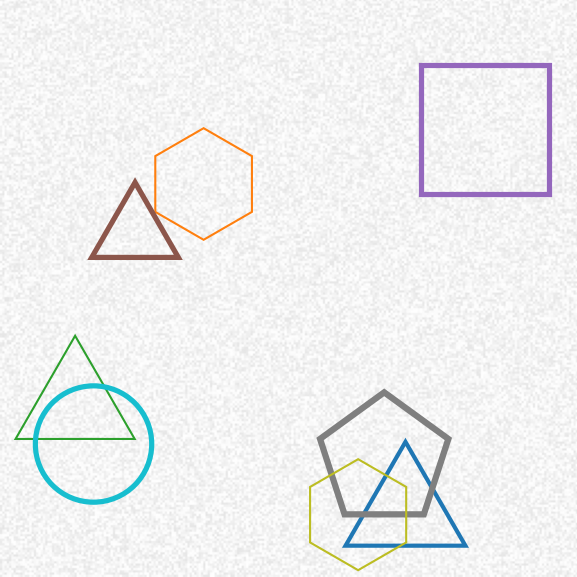[{"shape": "triangle", "thickness": 2, "radius": 0.6, "center": [0.702, 0.114]}, {"shape": "hexagon", "thickness": 1, "radius": 0.48, "center": [0.353, 0.681]}, {"shape": "triangle", "thickness": 1, "radius": 0.6, "center": [0.13, 0.299]}, {"shape": "square", "thickness": 2.5, "radius": 0.56, "center": [0.84, 0.775]}, {"shape": "triangle", "thickness": 2.5, "radius": 0.43, "center": [0.234, 0.597]}, {"shape": "pentagon", "thickness": 3, "radius": 0.58, "center": [0.665, 0.203]}, {"shape": "hexagon", "thickness": 1, "radius": 0.48, "center": [0.62, 0.108]}, {"shape": "circle", "thickness": 2.5, "radius": 0.5, "center": [0.162, 0.23]}]